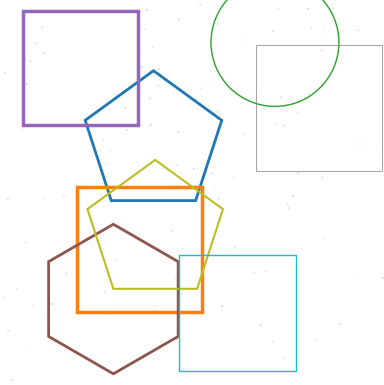[{"shape": "pentagon", "thickness": 2, "radius": 0.93, "center": [0.399, 0.63]}, {"shape": "square", "thickness": 2.5, "radius": 0.81, "center": [0.362, 0.352]}, {"shape": "circle", "thickness": 1, "radius": 0.83, "center": [0.714, 0.89]}, {"shape": "square", "thickness": 2.5, "radius": 0.74, "center": [0.209, 0.824]}, {"shape": "hexagon", "thickness": 2, "radius": 0.97, "center": [0.294, 0.223]}, {"shape": "square", "thickness": 0.5, "radius": 0.82, "center": [0.828, 0.719]}, {"shape": "pentagon", "thickness": 1.5, "radius": 0.93, "center": [0.403, 0.4]}, {"shape": "square", "thickness": 1, "radius": 0.76, "center": [0.617, 0.187]}]